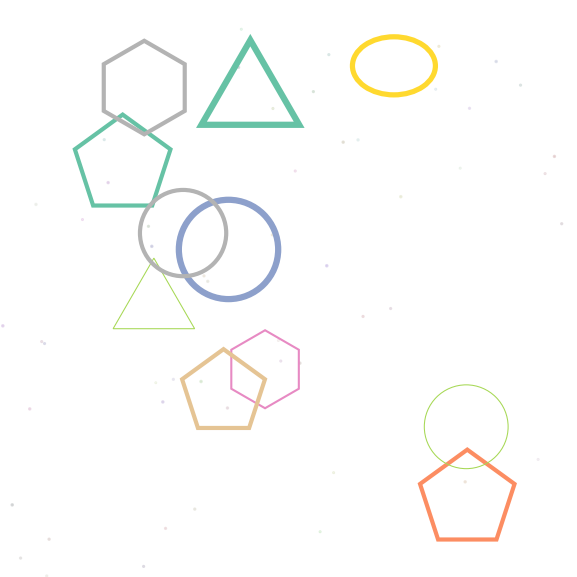[{"shape": "triangle", "thickness": 3, "radius": 0.49, "center": [0.433, 0.832]}, {"shape": "pentagon", "thickness": 2, "radius": 0.44, "center": [0.212, 0.714]}, {"shape": "pentagon", "thickness": 2, "radius": 0.43, "center": [0.809, 0.135]}, {"shape": "circle", "thickness": 3, "radius": 0.43, "center": [0.396, 0.567]}, {"shape": "hexagon", "thickness": 1, "radius": 0.34, "center": [0.459, 0.36]}, {"shape": "circle", "thickness": 0.5, "radius": 0.36, "center": [0.807, 0.26]}, {"shape": "triangle", "thickness": 0.5, "radius": 0.41, "center": [0.266, 0.471]}, {"shape": "oval", "thickness": 2.5, "radius": 0.36, "center": [0.682, 0.885]}, {"shape": "pentagon", "thickness": 2, "radius": 0.38, "center": [0.387, 0.319]}, {"shape": "hexagon", "thickness": 2, "radius": 0.4, "center": [0.25, 0.848]}, {"shape": "circle", "thickness": 2, "radius": 0.37, "center": [0.317, 0.596]}]